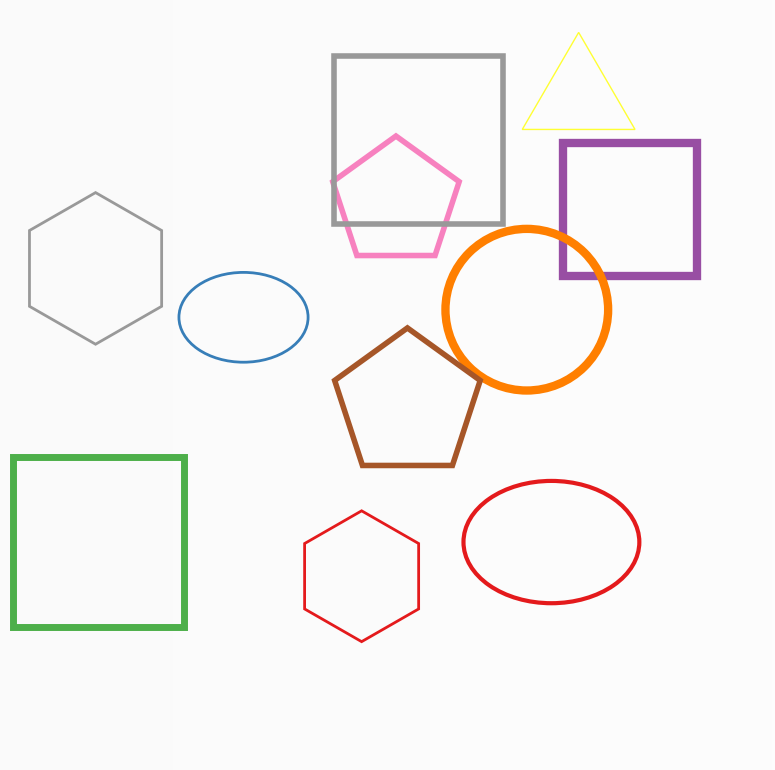[{"shape": "hexagon", "thickness": 1, "radius": 0.42, "center": [0.467, 0.252]}, {"shape": "oval", "thickness": 1.5, "radius": 0.57, "center": [0.711, 0.296]}, {"shape": "oval", "thickness": 1, "radius": 0.42, "center": [0.314, 0.588]}, {"shape": "square", "thickness": 2.5, "radius": 0.55, "center": [0.127, 0.296]}, {"shape": "square", "thickness": 3, "radius": 0.43, "center": [0.812, 0.728]}, {"shape": "circle", "thickness": 3, "radius": 0.52, "center": [0.68, 0.598]}, {"shape": "triangle", "thickness": 0.5, "radius": 0.42, "center": [0.747, 0.874]}, {"shape": "pentagon", "thickness": 2, "radius": 0.49, "center": [0.526, 0.475]}, {"shape": "pentagon", "thickness": 2, "radius": 0.43, "center": [0.511, 0.738]}, {"shape": "hexagon", "thickness": 1, "radius": 0.49, "center": [0.123, 0.651]}, {"shape": "square", "thickness": 2, "radius": 0.55, "center": [0.54, 0.818]}]